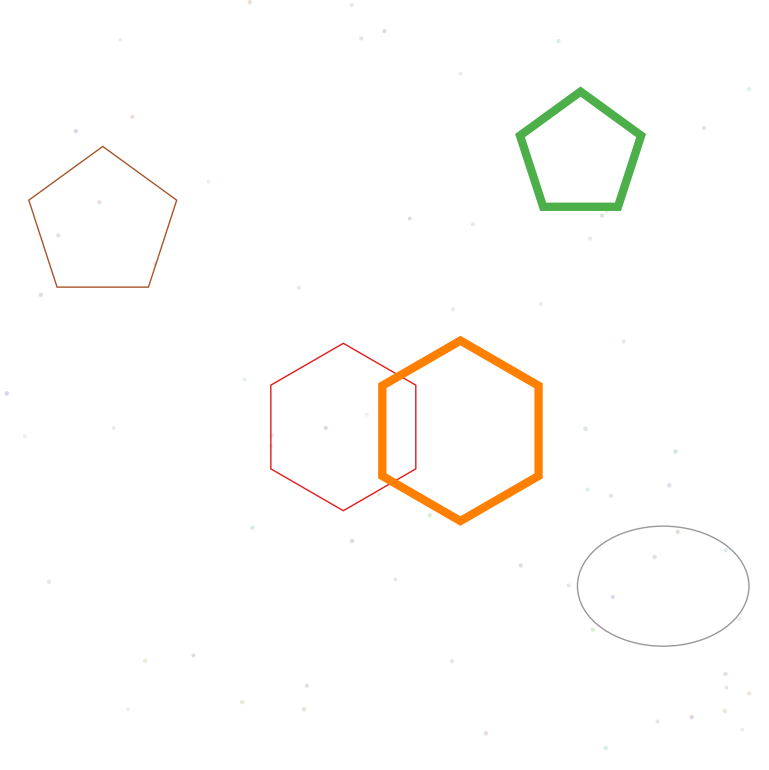[{"shape": "hexagon", "thickness": 0.5, "radius": 0.54, "center": [0.446, 0.445]}, {"shape": "pentagon", "thickness": 3, "radius": 0.41, "center": [0.754, 0.798]}, {"shape": "hexagon", "thickness": 3, "radius": 0.59, "center": [0.598, 0.441]}, {"shape": "pentagon", "thickness": 0.5, "radius": 0.5, "center": [0.133, 0.709]}, {"shape": "oval", "thickness": 0.5, "radius": 0.56, "center": [0.861, 0.239]}]